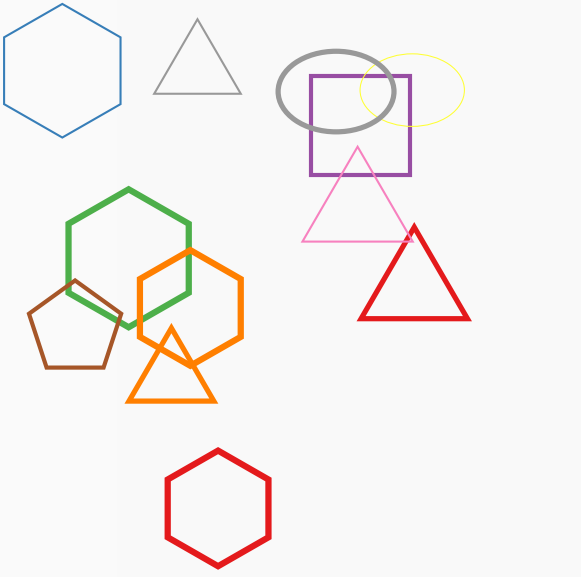[{"shape": "triangle", "thickness": 2.5, "radius": 0.53, "center": [0.713, 0.5]}, {"shape": "hexagon", "thickness": 3, "radius": 0.5, "center": [0.375, 0.119]}, {"shape": "hexagon", "thickness": 1, "radius": 0.58, "center": [0.107, 0.877]}, {"shape": "hexagon", "thickness": 3, "radius": 0.6, "center": [0.221, 0.552]}, {"shape": "square", "thickness": 2, "radius": 0.43, "center": [0.62, 0.782]}, {"shape": "triangle", "thickness": 2.5, "radius": 0.42, "center": [0.295, 0.347]}, {"shape": "hexagon", "thickness": 3, "radius": 0.5, "center": [0.327, 0.466]}, {"shape": "oval", "thickness": 0.5, "radius": 0.45, "center": [0.709, 0.843]}, {"shape": "pentagon", "thickness": 2, "radius": 0.42, "center": [0.129, 0.43]}, {"shape": "triangle", "thickness": 1, "radius": 0.55, "center": [0.615, 0.636]}, {"shape": "oval", "thickness": 2.5, "radius": 0.5, "center": [0.578, 0.841]}, {"shape": "triangle", "thickness": 1, "radius": 0.43, "center": [0.34, 0.88]}]